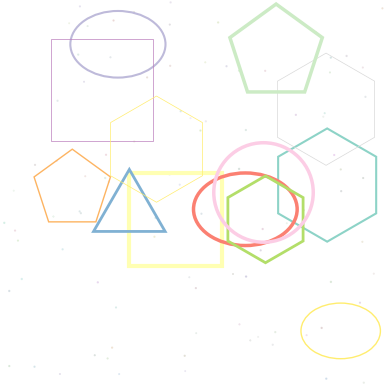[{"shape": "hexagon", "thickness": 1.5, "radius": 0.74, "center": [0.85, 0.519]}, {"shape": "square", "thickness": 3, "radius": 0.6, "center": [0.456, 0.429]}, {"shape": "oval", "thickness": 1.5, "radius": 0.62, "center": [0.306, 0.885]}, {"shape": "oval", "thickness": 2.5, "radius": 0.67, "center": [0.637, 0.456]}, {"shape": "triangle", "thickness": 2, "radius": 0.54, "center": [0.336, 0.453]}, {"shape": "pentagon", "thickness": 1, "radius": 0.52, "center": [0.188, 0.508]}, {"shape": "hexagon", "thickness": 2, "radius": 0.56, "center": [0.69, 0.43]}, {"shape": "circle", "thickness": 2.5, "radius": 0.65, "center": [0.684, 0.5]}, {"shape": "hexagon", "thickness": 0.5, "radius": 0.73, "center": [0.847, 0.716]}, {"shape": "square", "thickness": 0.5, "radius": 0.66, "center": [0.264, 0.766]}, {"shape": "pentagon", "thickness": 2.5, "radius": 0.63, "center": [0.717, 0.863]}, {"shape": "hexagon", "thickness": 0.5, "radius": 0.69, "center": [0.407, 0.613]}, {"shape": "oval", "thickness": 1, "radius": 0.52, "center": [0.885, 0.141]}]